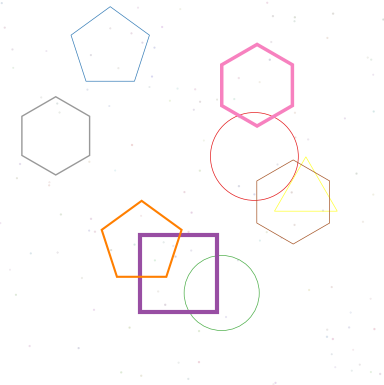[{"shape": "circle", "thickness": 0.5, "radius": 0.57, "center": [0.661, 0.594]}, {"shape": "pentagon", "thickness": 0.5, "radius": 0.54, "center": [0.286, 0.876]}, {"shape": "circle", "thickness": 0.5, "radius": 0.49, "center": [0.576, 0.239]}, {"shape": "square", "thickness": 3, "radius": 0.5, "center": [0.465, 0.29]}, {"shape": "pentagon", "thickness": 1.5, "radius": 0.55, "center": [0.368, 0.369]}, {"shape": "triangle", "thickness": 0.5, "radius": 0.47, "center": [0.794, 0.499]}, {"shape": "hexagon", "thickness": 0.5, "radius": 0.55, "center": [0.762, 0.475]}, {"shape": "hexagon", "thickness": 2.5, "radius": 0.53, "center": [0.668, 0.779]}, {"shape": "hexagon", "thickness": 1, "radius": 0.51, "center": [0.145, 0.647]}]